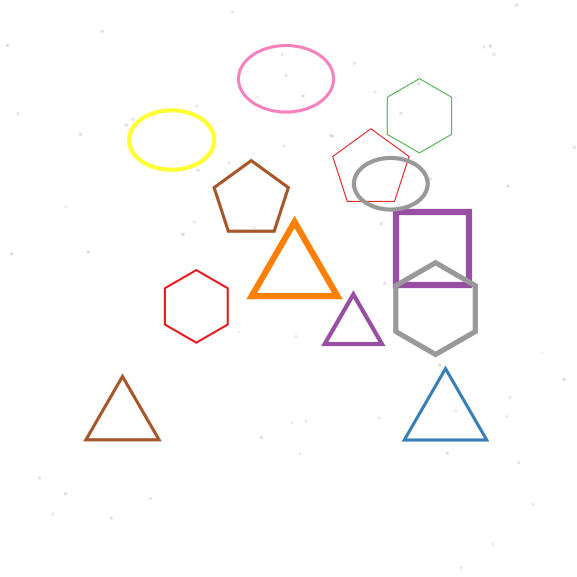[{"shape": "hexagon", "thickness": 1, "radius": 0.31, "center": [0.34, 0.469]}, {"shape": "pentagon", "thickness": 0.5, "radius": 0.35, "center": [0.642, 0.707]}, {"shape": "triangle", "thickness": 1.5, "radius": 0.41, "center": [0.771, 0.278]}, {"shape": "hexagon", "thickness": 0.5, "radius": 0.32, "center": [0.726, 0.799]}, {"shape": "triangle", "thickness": 2, "radius": 0.29, "center": [0.612, 0.432]}, {"shape": "square", "thickness": 3, "radius": 0.32, "center": [0.749, 0.569]}, {"shape": "triangle", "thickness": 3, "radius": 0.43, "center": [0.51, 0.529]}, {"shape": "oval", "thickness": 2, "radius": 0.37, "center": [0.297, 0.757]}, {"shape": "pentagon", "thickness": 1.5, "radius": 0.34, "center": [0.435, 0.653]}, {"shape": "triangle", "thickness": 1.5, "radius": 0.37, "center": [0.212, 0.274]}, {"shape": "oval", "thickness": 1.5, "radius": 0.41, "center": [0.495, 0.863]}, {"shape": "oval", "thickness": 2, "radius": 0.32, "center": [0.677, 0.681]}, {"shape": "hexagon", "thickness": 2.5, "radius": 0.4, "center": [0.754, 0.465]}]